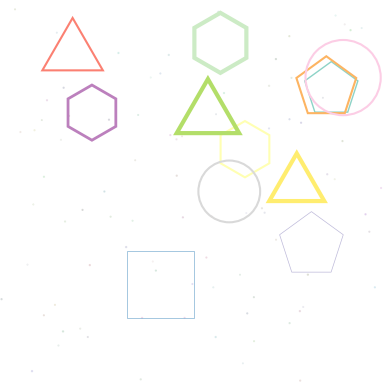[{"shape": "pentagon", "thickness": 1, "radius": 0.36, "center": [0.861, 0.767]}, {"shape": "hexagon", "thickness": 1.5, "radius": 0.37, "center": [0.636, 0.612]}, {"shape": "pentagon", "thickness": 0.5, "radius": 0.43, "center": [0.809, 0.363]}, {"shape": "triangle", "thickness": 1.5, "radius": 0.45, "center": [0.189, 0.863]}, {"shape": "square", "thickness": 0.5, "radius": 0.44, "center": [0.417, 0.262]}, {"shape": "pentagon", "thickness": 1.5, "radius": 0.41, "center": [0.848, 0.772]}, {"shape": "triangle", "thickness": 3, "radius": 0.47, "center": [0.54, 0.701]}, {"shape": "circle", "thickness": 1.5, "radius": 0.49, "center": [0.891, 0.798]}, {"shape": "circle", "thickness": 1.5, "radius": 0.4, "center": [0.596, 0.503]}, {"shape": "hexagon", "thickness": 2, "radius": 0.36, "center": [0.239, 0.707]}, {"shape": "hexagon", "thickness": 3, "radius": 0.39, "center": [0.572, 0.889]}, {"shape": "triangle", "thickness": 3, "radius": 0.41, "center": [0.771, 0.519]}]